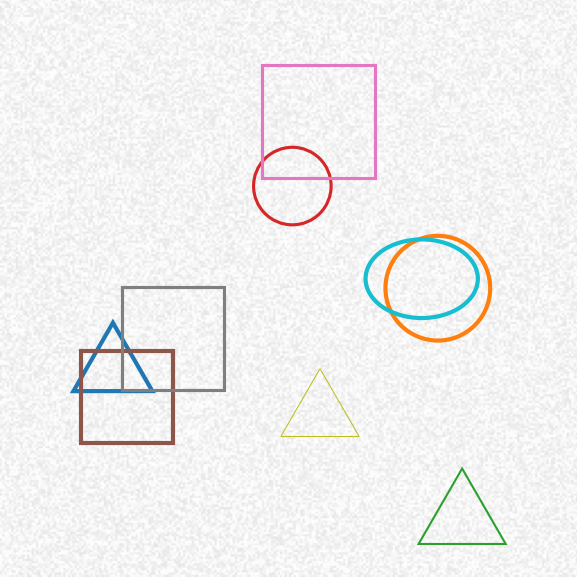[{"shape": "triangle", "thickness": 2, "radius": 0.39, "center": [0.196, 0.361]}, {"shape": "circle", "thickness": 2, "radius": 0.45, "center": [0.758, 0.5]}, {"shape": "triangle", "thickness": 1, "radius": 0.44, "center": [0.8, 0.101]}, {"shape": "circle", "thickness": 1.5, "radius": 0.34, "center": [0.506, 0.677]}, {"shape": "square", "thickness": 2, "radius": 0.4, "center": [0.22, 0.312]}, {"shape": "square", "thickness": 1.5, "radius": 0.49, "center": [0.552, 0.789]}, {"shape": "square", "thickness": 1.5, "radius": 0.45, "center": [0.3, 0.413]}, {"shape": "triangle", "thickness": 0.5, "radius": 0.39, "center": [0.554, 0.282]}, {"shape": "oval", "thickness": 2, "radius": 0.49, "center": [0.73, 0.516]}]